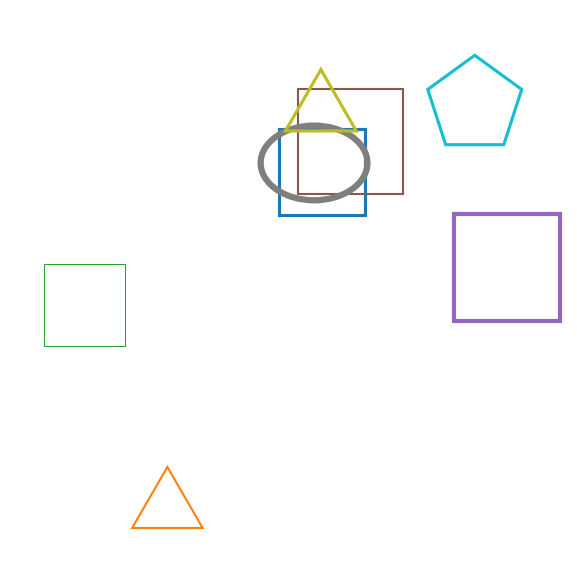[{"shape": "square", "thickness": 1.5, "radius": 0.37, "center": [0.557, 0.702]}, {"shape": "triangle", "thickness": 1, "radius": 0.35, "center": [0.29, 0.12]}, {"shape": "square", "thickness": 0.5, "radius": 0.35, "center": [0.146, 0.471]}, {"shape": "square", "thickness": 2, "radius": 0.46, "center": [0.878, 0.536]}, {"shape": "square", "thickness": 1, "radius": 0.45, "center": [0.607, 0.755]}, {"shape": "oval", "thickness": 3, "radius": 0.46, "center": [0.544, 0.717]}, {"shape": "triangle", "thickness": 1.5, "radius": 0.35, "center": [0.556, 0.808]}, {"shape": "pentagon", "thickness": 1.5, "radius": 0.43, "center": [0.822, 0.818]}]